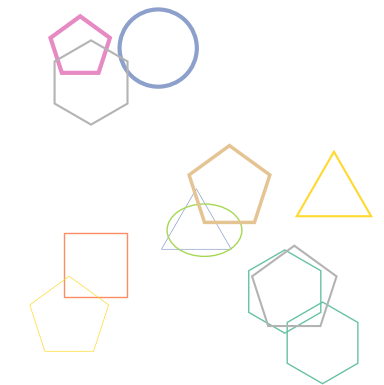[{"shape": "hexagon", "thickness": 1, "radius": 0.53, "center": [0.838, 0.109]}, {"shape": "hexagon", "thickness": 1, "radius": 0.54, "center": [0.74, 0.243]}, {"shape": "square", "thickness": 1, "radius": 0.41, "center": [0.248, 0.311]}, {"shape": "circle", "thickness": 3, "radius": 0.5, "center": [0.411, 0.875]}, {"shape": "triangle", "thickness": 0.5, "radius": 0.52, "center": [0.51, 0.405]}, {"shape": "pentagon", "thickness": 3, "radius": 0.41, "center": [0.208, 0.877]}, {"shape": "oval", "thickness": 1, "radius": 0.49, "center": [0.531, 0.402]}, {"shape": "triangle", "thickness": 1.5, "radius": 0.56, "center": [0.867, 0.494]}, {"shape": "pentagon", "thickness": 0.5, "radius": 0.54, "center": [0.18, 0.175]}, {"shape": "pentagon", "thickness": 2.5, "radius": 0.55, "center": [0.596, 0.511]}, {"shape": "hexagon", "thickness": 1.5, "radius": 0.55, "center": [0.236, 0.786]}, {"shape": "pentagon", "thickness": 1.5, "radius": 0.58, "center": [0.764, 0.246]}]